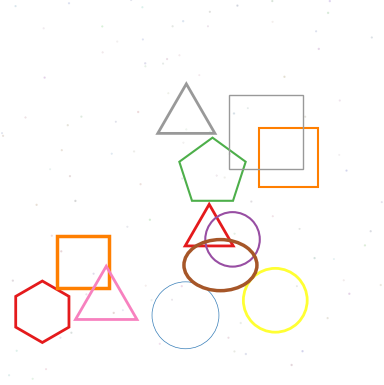[{"shape": "triangle", "thickness": 2, "radius": 0.36, "center": [0.543, 0.397]}, {"shape": "hexagon", "thickness": 2, "radius": 0.4, "center": [0.11, 0.19]}, {"shape": "circle", "thickness": 0.5, "radius": 0.43, "center": [0.482, 0.181]}, {"shape": "pentagon", "thickness": 1.5, "radius": 0.45, "center": [0.552, 0.552]}, {"shape": "circle", "thickness": 1.5, "radius": 0.35, "center": [0.604, 0.378]}, {"shape": "square", "thickness": 2.5, "radius": 0.34, "center": [0.215, 0.319]}, {"shape": "square", "thickness": 1.5, "radius": 0.38, "center": [0.75, 0.591]}, {"shape": "circle", "thickness": 2, "radius": 0.41, "center": [0.715, 0.22]}, {"shape": "oval", "thickness": 2.5, "radius": 0.47, "center": [0.573, 0.311]}, {"shape": "triangle", "thickness": 2, "radius": 0.46, "center": [0.276, 0.216]}, {"shape": "square", "thickness": 1, "radius": 0.48, "center": [0.692, 0.657]}, {"shape": "triangle", "thickness": 2, "radius": 0.43, "center": [0.484, 0.696]}]